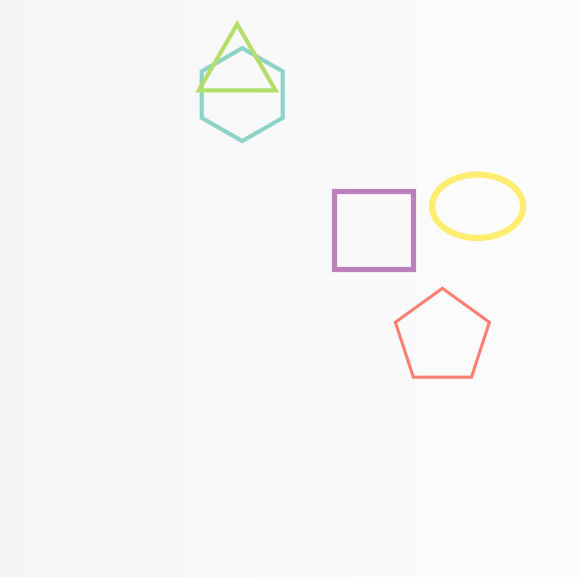[{"shape": "hexagon", "thickness": 2, "radius": 0.4, "center": [0.417, 0.835]}, {"shape": "pentagon", "thickness": 1.5, "radius": 0.43, "center": [0.761, 0.415]}, {"shape": "triangle", "thickness": 2, "radius": 0.38, "center": [0.408, 0.881]}, {"shape": "square", "thickness": 2.5, "radius": 0.34, "center": [0.643, 0.6]}, {"shape": "oval", "thickness": 3, "radius": 0.39, "center": [0.822, 0.642]}]